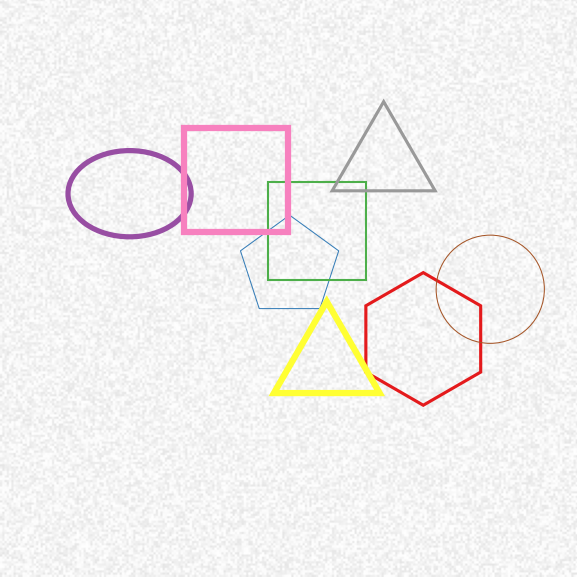[{"shape": "hexagon", "thickness": 1.5, "radius": 0.57, "center": [0.733, 0.412]}, {"shape": "pentagon", "thickness": 0.5, "radius": 0.45, "center": [0.501, 0.537]}, {"shape": "square", "thickness": 1, "radius": 0.42, "center": [0.549, 0.599]}, {"shape": "oval", "thickness": 2.5, "radius": 0.53, "center": [0.224, 0.664]}, {"shape": "triangle", "thickness": 3, "radius": 0.53, "center": [0.566, 0.371]}, {"shape": "circle", "thickness": 0.5, "radius": 0.47, "center": [0.849, 0.498]}, {"shape": "square", "thickness": 3, "radius": 0.45, "center": [0.408, 0.687]}, {"shape": "triangle", "thickness": 1.5, "radius": 0.51, "center": [0.664, 0.72]}]